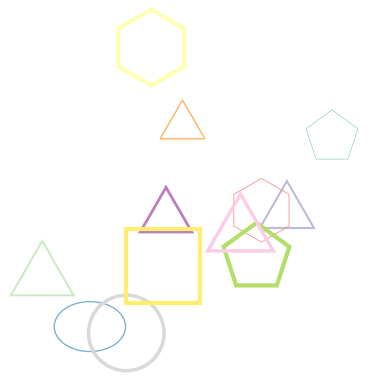[{"shape": "pentagon", "thickness": 0.5, "radius": 0.35, "center": [0.862, 0.644]}, {"shape": "hexagon", "thickness": 3, "radius": 0.49, "center": [0.393, 0.876]}, {"shape": "triangle", "thickness": 1.5, "radius": 0.41, "center": [0.745, 0.448]}, {"shape": "hexagon", "thickness": 0.5, "radius": 0.41, "center": [0.679, 0.454]}, {"shape": "oval", "thickness": 1, "radius": 0.46, "center": [0.234, 0.152]}, {"shape": "triangle", "thickness": 1, "radius": 0.34, "center": [0.474, 0.673]}, {"shape": "pentagon", "thickness": 3, "radius": 0.45, "center": [0.666, 0.331]}, {"shape": "triangle", "thickness": 2.5, "radius": 0.49, "center": [0.625, 0.397]}, {"shape": "circle", "thickness": 2.5, "radius": 0.49, "center": [0.328, 0.135]}, {"shape": "triangle", "thickness": 2, "radius": 0.39, "center": [0.431, 0.436]}, {"shape": "triangle", "thickness": 1.5, "radius": 0.47, "center": [0.11, 0.28]}, {"shape": "square", "thickness": 3, "radius": 0.48, "center": [0.424, 0.309]}]